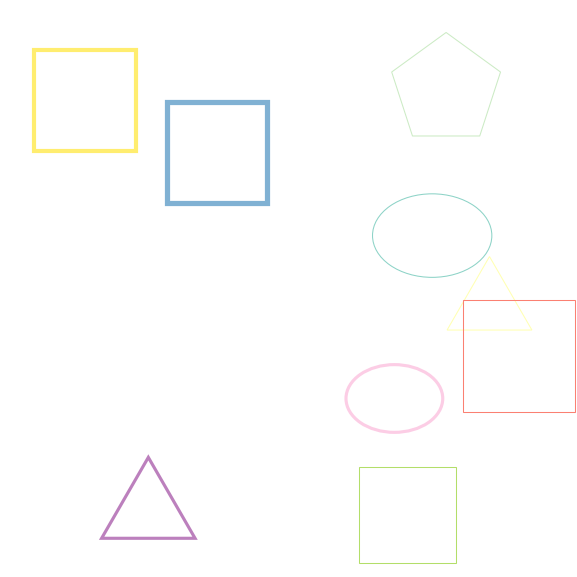[{"shape": "oval", "thickness": 0.5, "radius": 0.52, "center": [0.748, 0.591]}, {"shape": "triangle", "thickness": 0.5, "radius": 0.42, "center": [0.848, 0.47]}, {"shape": "square", "thickness": 0.5, "radius": 0.49, "center": [0.899, 0.383]}, {"shape": "square", "thickness": 2.5, "radius": 0.43, "center": [0.376, 0.735]}, {"shape": "square", "thickness": 0.5, "radius": 0.42, "center": [0.705, 0.107]}, {"shape": "oval", "thickness": 1.5, "radius": 0.42, "center": [0.683, 0.309]}, {"shape": "triangle", "thickness": 1.5, "radius": 0.47, "center": [0.257, 0.114]}, {"shape": "pentagon", "thickness": 0.5, "radius": 0.5, "center": [0.772, 0.844]}, {"shape": "square", "thickness": 2, "radius": 0.44, "center": [0.147, 0.825]}]